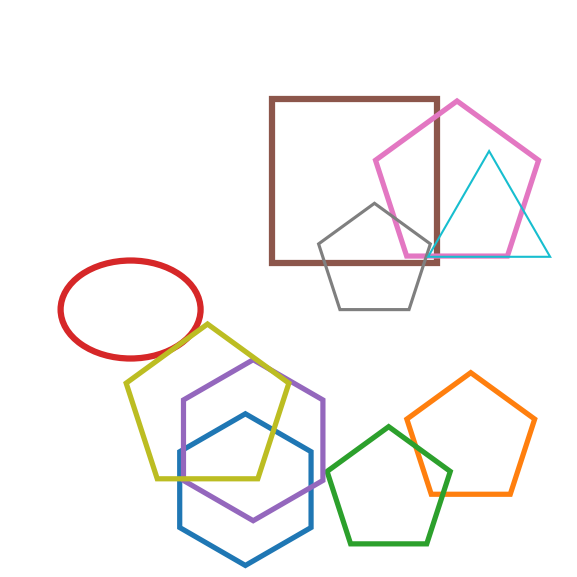[{"shape": "hexagon", "thickness": 2.5, "radius": 0.66, "center": [0.425, 0.151]}, {"shape": "pentagon", "thickness": 2.5, "radius": 0.58, "center": [0.815, 0.237]}, {"shape": "pentagon", "thickness": 2.5, "radius": 0.56, "center": [0.673, 0.148]}, {"shape": "oval", "thickness": 3, "radius": 0.61, "center": [0.226, 0.463]}, {"shape": "hexagon", "thickness": 2.5, "radius": 0.7, "center": [0.438, 0.237]}, {"shape": "square", "thickness": 3, "radius": 0.71, "center": [0.613, 0.686]}, {"shape": "pentagon", "thickness": 2.5, "radius": 0.74, "center": [0.791, 0.676]}, {"shape": "pentagon", "thickness": 1.5, "radius": 0.51, "center": [0.648, 0.545]}, {"shape": "pentagon", "thickness": 2.5, "radius": 0.74, "center": [0.359, 0.29]}, {"shape": "triangle", "thickness": 1, "radius": 0.61, "center": [0.847, 0.615]}]